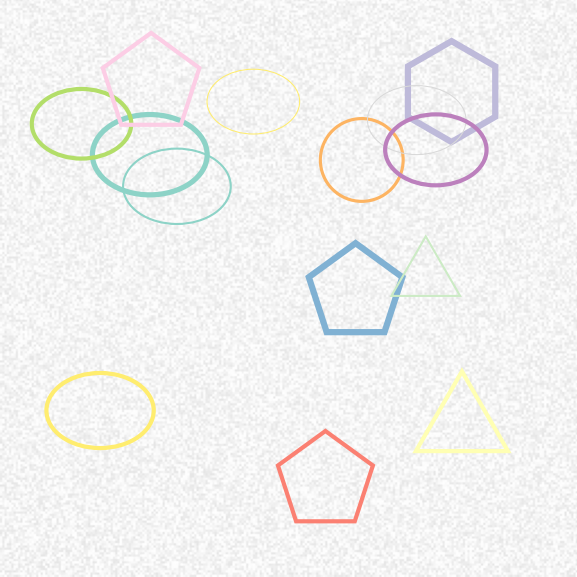[{"shape": "oval", "thickness": 2.5, "radius": 0.5, "center": [0.259, 0.731]}, {"shape": "oval", "thickness": 1, "radius": 0.47, "center": [0.306, 0.677]}, {"shape": "triangle", "thickness": 2, "radius": 0.46, "center": [0.8, 0.264]}, {"shape": "hexagon", "thickness": 3, "radius": 0.44, "center": [0.782, 0.841]}, {"shape": "pentagon", "thickness": 2, "radius": 0.43, "center": [0.564, 0.166]}, {"shape": "pentagon", "thickness": 3, "radius": 0.43, "center": [0.616, 0.493]}, {"shape": "circle", "thickness": 1.5, "radius": 0.36, "center": [0.626, 0.722]}, {"shape": "oval", "thickness": 2, "radius": 0.43, "center": [0.141, 0.785]}, {"shape": "pentagon", "thickness": 2, "radius": 0.44, "center": [0.262, 0.854]}, {"shape": "oval", "thickness": 0.5, "radius": 0.43, "center": [0.722, 0.791]}, {"shape": "oval", "thickness": 2, "radius": 0.44, "center": [0.755, 0.74]}, {"shape": "triangle", "thickness": 1, "radius": 0.34, "center": [0.737, 0.521]}, {"shape": "oval", "thickness": 2, "radius": 0.46, "center": [0.173, 0.288]}, {"shape": "oval", "thickness": 0.5, "radius": 0.4, "center": [0.439, 0.823]}]